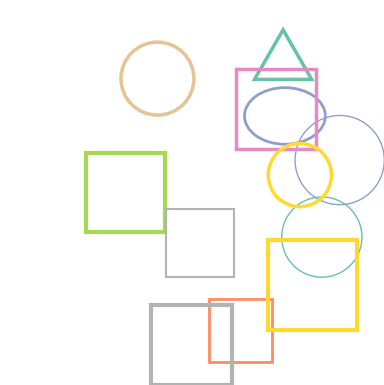[{"shape": "triangle", "thickness": 2.5, "radius": 0.43, "center": [0.735, 0.837]}, {"shape": "circle", "thickness": 1, "radius": 0.52, "center": [0.836, 0.384]}, {"shape": "square", "thickness": 2, "radius": 0.41, "center": [0.625, 0.141]}, {"shape": "circle", "thickness": 1, "radius": 0.58, "center": [0.882, 0.584]}, {"shape": "oval", "thickness": 2, "radius": 0.52, "center": [0.74, 0.699]}, {"shape": "square", "thickness": 2.5, "radius": 0.52, "center": [0.717, 0.718]}, {"shape": "square", "thickness": 3, "radius": 0.51, "center": [0.326, 0.5]}, {"shape": "square", "thickness": 3, "radius": 0.58, "center": [0.812, 0.259]}, {"shape": "circle", "thickness": 2.5, "radius": 0.41, "center": [0.779, 0.545]}, {"shape": "circle", "thickness": 2.5, "radius": 0.47, "center": [0.409, 0.796]}, {"shape": "square", "thickness": 3, "radius": 0.52, "center": [0.497, 0.104]}, {"shape": "square", "thickness": 1.5, "radius": 0.44, "center": [0.52, 0.369]}]